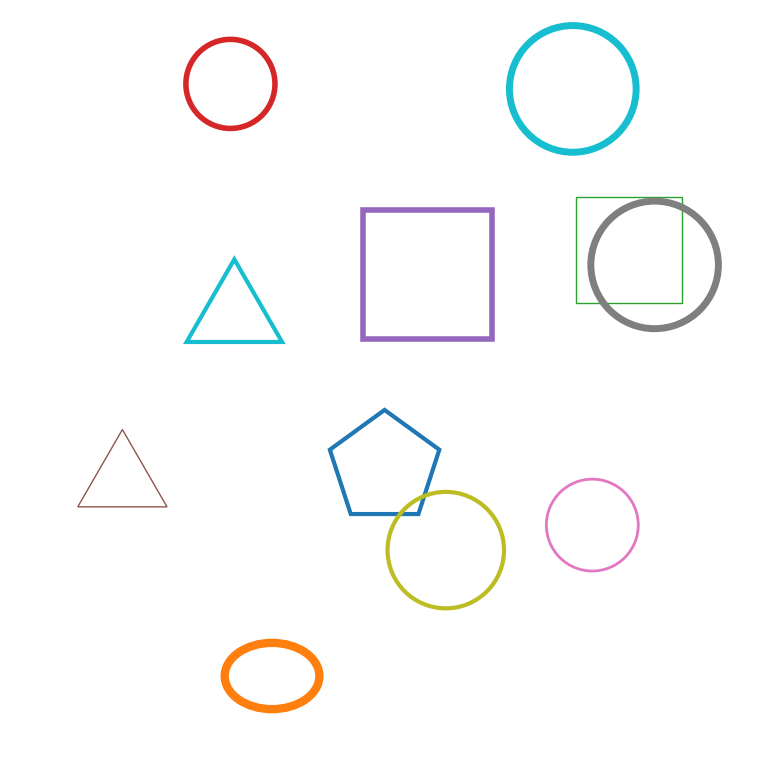[{"shape": "pentagon", "thickness": 1.5, "radius": 0.37, "center": [0.499, 0.393]}, {"shape": "oval", "thickness": 3, "radius": 0.31, "center": [0.353, 0.122]}, {"shape": "square", "thickness": 0.5, "radius": 0.34, "center": [0.817, 0.675]}, {"shape": "circle", "thickness": 2, "radius": 0.29, "center": [0.299, 0.891]}, {"shape": "square", "thickness": 2, "radius": 0.42, "center": [0.555, 0.644]}, {"shape": "triangle", "thickness": 0.5, "radius": 0.33, "center": [0.159, 0.375]}, {"shape": "circle", "thickness": 1, "radius": 0.3, "center": [0.769, 0.318]}, {"shape": "circle", "thickness": 2.5, "radius": 0.41, "center": [0.85, 0.656]}, {"shape": "circle", "thickness": 1.5, "radius": 0.38, "center": [0.579, 0.286]}, {"shape": "triangle", "thickness": 1.5, "radius": 0.36, "center": [0.304, 0.592]}, {"shape": "circle", "thickness": 2.5, "radius": 0.41, "center": [0.744, 0.885]}]